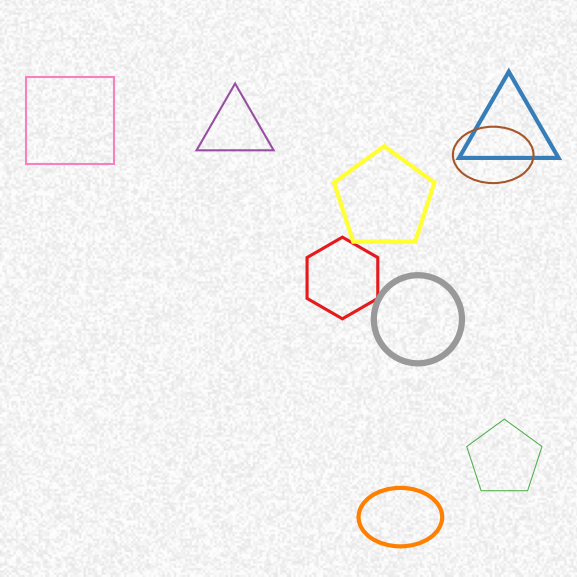[{"shape": "hexagon", "thickness": 1.5, "radius": 0.35, "center": [0.593, 0.518]}, {"shape": "triangle", "thickness": 2, "radius": 0.5, "center": [0.881, 0.775]}, {"shape": "pentagon", "thickness": 0.5, "radius": 0.34, "center": [0.873, 0.205]}, {"shape": "triangle", "thickness": 1, "radius": 0.39, "center": [0.407, 0.777]}, {"shape": "oval", "thickness": 2, "radius": 0.36, "center": [0.693, 0.104]}, {"shape": "pentagon", "thickness": 2, "radius": 0.46, "center": [0.665, 0.655]}, {"shape": "oval", "thickness": 1, "radius": 0.35, "center": [0.854, 0.731]}, {"shape": "square", "thickness": 1, "radius": 0.38, "center": [0.121, 0.79]}, {"shape": "circle", "thickness": 3, "radius": 0.38, "center": [0.724, 0.446]}]